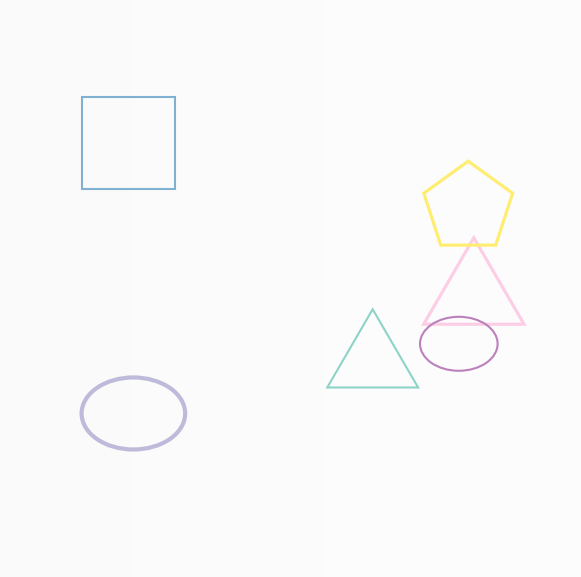[{"shape": "triangle", "thickness": 1, "radius": 0.45, "center": [0.641, 0.373]}, {"shape": "oval", "thickness": 2, "radius": 0.45, "center": [0.229, 0.283]}, {"shape": "square", "thickness": 1, "radius": 0.4, "center": [0.221, 0.752]}, {"shape": "triangle", "thickness": 1.5, "radius": 0.5, "center": [0.815, 0.488]}, {"shape": "oval", "thickness": 1, "radius": 0.33, "center": [0.789, 0.404]}, {"shape": "pentagon", "thickness": 1.5, "radius": 0.4, "center": [0.806, 0.64]}]